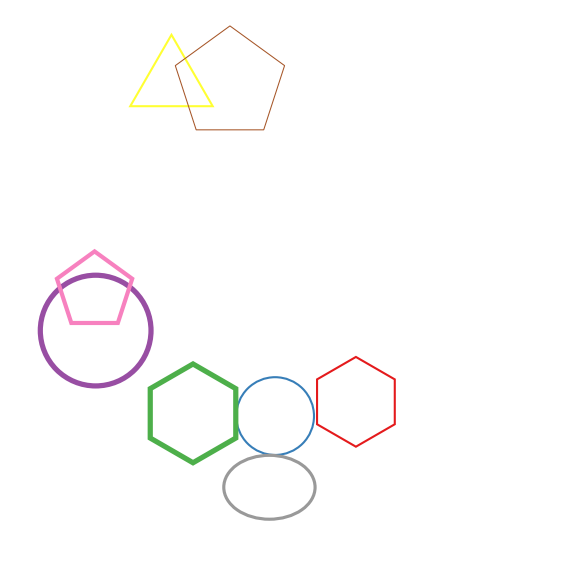[{"shape": "hexagon", "thickness": 1, "radius": 0.39, "center": [0.616, 0.303]}, {"shape": "circle", "thickness": 1, "radius": 0.34, "center": [0.476, 0.279]}, {"shape": "hexagon", "thickness": 2.5, "radius": 0.43, "center": [0.334, 0.283]}, {"shape": "circle", "thickness": 2.5, "radius": 0.48, "center": [0.166, 0.427]}, {"shape": "triangle", "thickness": 1, "radius": 0.41, "center": [0.297, 0.856]}, {"shape": "pentagon", "thickness": 0.5, "radius": 0.5, "center": [0.398, 0.855]}, {"shape": "pentagon", "thickness": 2, "radius": 0.34, "center": [0.164, 0.495]}, {"shape": "oval", "thickness": 1.5, "radius": 0.4, "center": [0.467, 0.155]}]